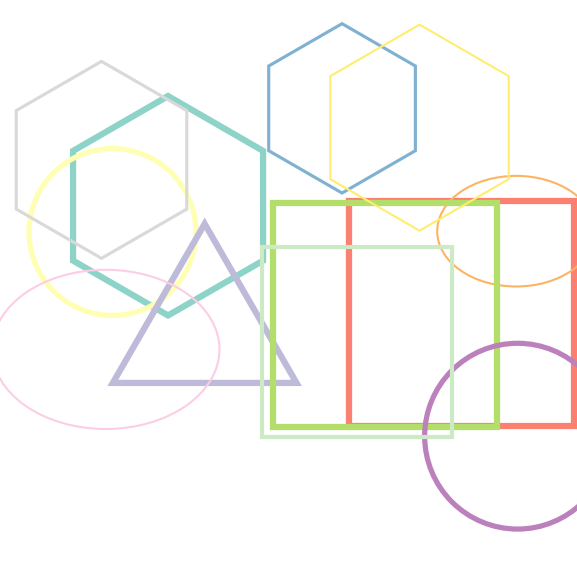[{"shape": "hexagon", "thickness": 3, "radius": 0.95, "center": [0.291, 0.643]}, {"shape": "circle", "thickness": 2.5, "radius": 0.72, "center": [0.195, 0.597]}, {"shape": "triangle", "thickness": 3, "radius": 0.92, "center": [0.354, 0.428]}, {"shape": "square", "thickness": 3, "radius": 0.97, "center": [0.799, 0.456]}, {"shape": "hexagon", "thickness": 1.5, "radius": 0.73, "center": [0.592, 0.812]}, {"shape": "oval", "thickness": 1, "radius": 0.68, "center": [0.894, 0.599]}, {"shape": "square", "thickness": 3, "radius": 0.97, "center": [0.666, 0.454]}, {"shape": "oval", "thickness": 1, "radius": 0.98, "center": [0.183, 0.394]}, {"shape": "hexagon", "thickness": 1.5, "radius": 0.85, "center": [0.176, 0.722]}, {"shape": "circle", "thickness": 2.5, "radius": 0.8, "center": [0.896, 0.244]}, {"shape": "square", "thickness": 2, "radius": 0.83, "center": [0.618, 0.407]}, {"shape": "hexagon", "thickness": 1, "radius": 0.89, "center": [0.726, 0.778]}]